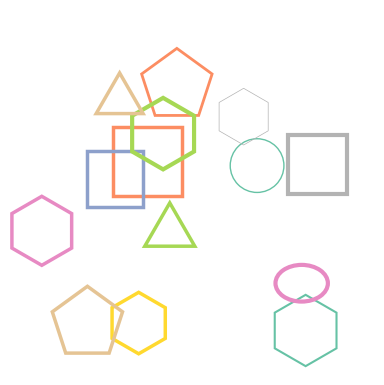[{"shape": "hexagon", "thickness": 1.5, "radius": 0.46, "center": [0.794, 0.142]}, {"shape": "circle", "thickness": 1, "radius": 0.35, "center": [0.668, 0.57]}, {"shape": "square", "thickness": 2.5, "radius": 0.45, "center": [0.383, 0.581]}, {"shape": "pentagon", "thickness": 2, "radius": 0.48, "center": [0.459, 0.778]}, {"shape": "square", "thickness": 2.5, "radius": 0.37, "center": [0.299, 0.535]}, {"shape": "oval", "thickness": 3, "radius": 0.34, "center": [0.784, 0.264]}, {"shape": "hexagon", "thickness": 2.5, "radius": 0.45, "center": [0.109, 0.4]}, {"shape": "triangle", "thickness": 2.5, "radius": 0.37, "center": [0.441, 0.398]}, {"shape": "hexagon", "thickness": 3, "radius": 0.46, "center": [0.424, 0.653]}, {"shape": "hexagon", "thickness": 2.5, "radius": 0.4, "center": [0.36, 0.161]}, {"shape": "pentagon", "thickness": 2.5, "radius": 0.48, "center": [0.227, 0.16]}, {"shape": "triangle", "thickness": 2.5, "radius": 0.35, "center": [0.311, 0.74]}, {"shape": "hexagon", "thickness": 0.5, "radius": 0.37, "center": [0.633, 0.697]}, {"shape": "square", "thickness": 3, "radius": 0.39, "center": [0.826, 0.572]}]